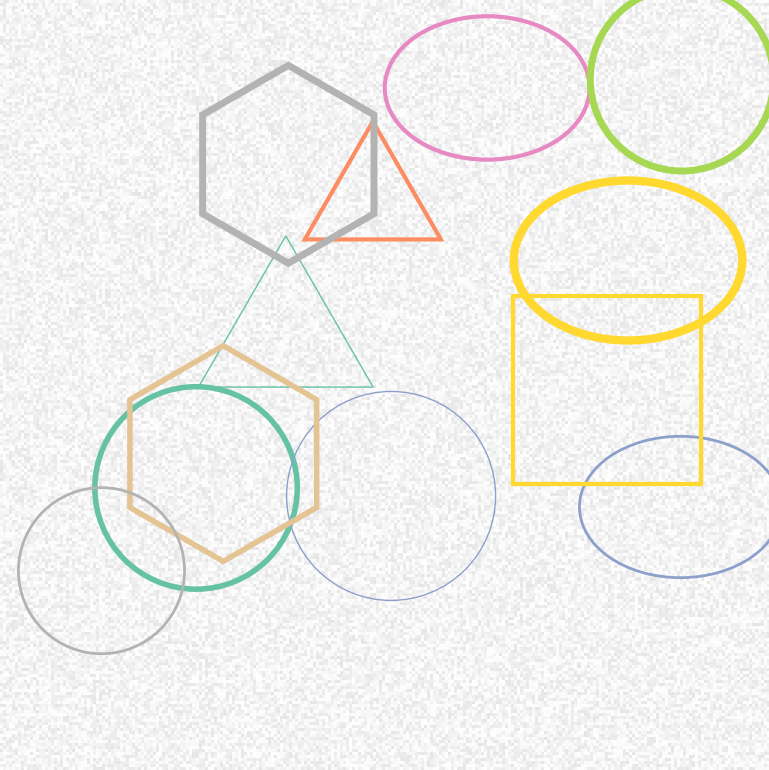[{"shape": "circle", "thickness": 2, "radius": 0.66, "center": [0.255, 0.366]}, {"shape": "triangle", "thickness": 0.5, "radius": 0.65, "center": [0.371, 0.563]}, {"shape": "triangle", "thickness": 1.5, "radius": 0.51, "center": [0.484, 0.74]}, {"shape": "circle", "thickness": 0.5, "radius": 0.68, "center": [0.508, 0.356]}, {"shape": "oval", "thickness": 1, "radius": 0.66, "center": [0.884, 0.342]}, {"shape": "oval", "thickness": 1.5, "radius": 0.67, "center": [0.633, 0.886]}, {"shape": "circle", "thickness": 2.5, "radius": 0.6, "center": [0.886, 0.897]}, {"shape": "oval", "thickness": 3, "radius": 0.74, "center": [0.816, 0.662]}, {"shape": "square", "thickness": 1.5, "radius": 0.61, "center": [0.788, 0.493]}, {"shape": "hexagon", "thickness": 2, "radius": 0.7, "center": [0.29, 0.411]}, {"shape": "circle", "thickness": 1, "radius": 0.54, "center": [0.132, 0.259]}, {"shape": "hexagon", "thickness": 2.5, "radius": 0.64, "center": [0.374, 0.787]}]